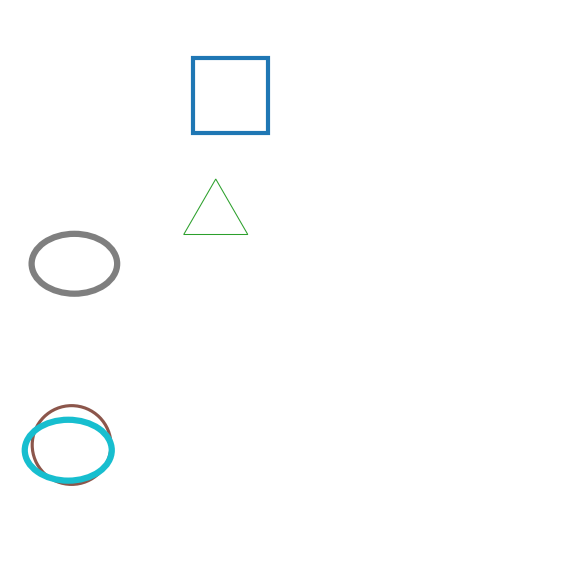[{"shape": "square", "thickness": 2, "radius": 0.32, "center": [0.399, 0.834]}, {"shape": "triangle", "thickness": 0.5, "radius": 0.32, "center": [0.374, 0.625]}, {"shape": "circle", "thickness": 1.5, "radius": 0.34, "center": [0.124, 0.229]}, {"shape": "oval", "thickness": 3, "radius": 0.37, "center": [0.129, 0.542]}, {"shape": "oval", "thickness": 3, "radius": 0.38, "center": [0.118, 0.22]}]